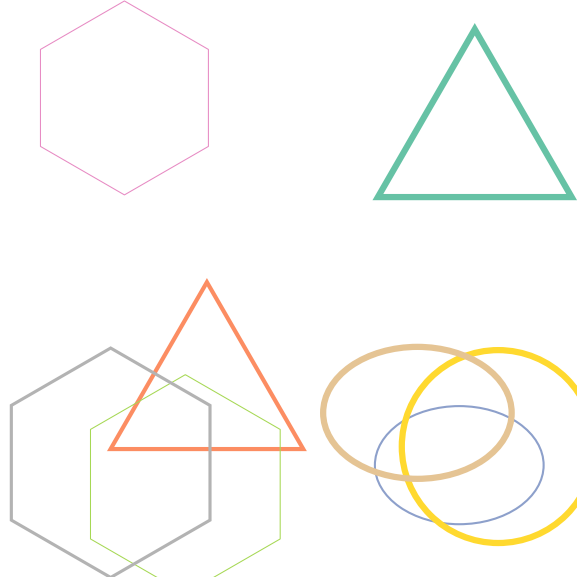[{"shape": "triangle", "thickness": 3, "radius": 0.97, "center": [0.822, 0.755]}, {"shape": "triangle", "thickness": 2, "radius": 0.96, "center": [0.358, 0.318]}, {"shape": "oval", "thickness": 1, "radius": 0.73, "center": [0.795, 0.194]}, {"shape": "hexagon", "thickness": 0.5, "radius": 0.84, "center": [0.215, 0.83]}, {"shape": "hexagon", "thickness": 0.5, "radius": 0.95, "center": [0.321, 0.161]}, {"shape": "circle", "thickness": 3, "radius": 0.84, "center": [0.863, 0.226]}, {"shape": "oval", "thickness": 3, "radius": 0.82, "center": [0.723, 0.284]}, {"shape": "hexagon", "thickness": 1.5, "radius": 0.99, "center": [0.192, 0.198]}]